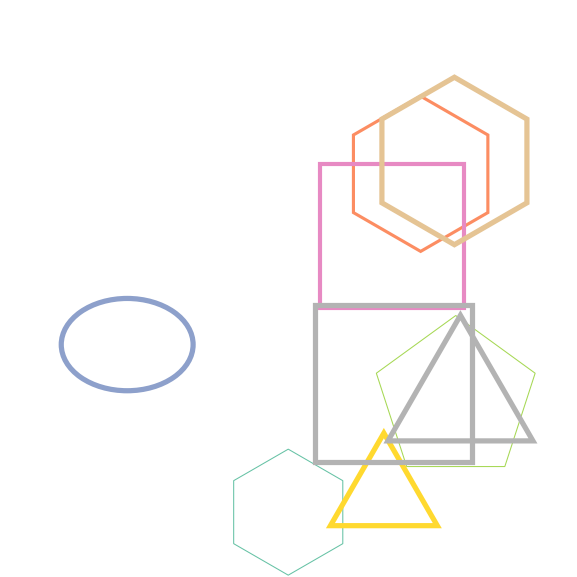[{"shape": "hexagon", "thickness": 0.5, "radius": 0.55, "center": [0.499, 0.112]}, {"shape": "hexagon", "thickness": 1.5, "radius": 0.67, "center": [0.728, 0.698]}, {"shape": "oval", "thickness": 2.5, "radius": 0.57, "center": [0.22, 0.402]}, {"shape": "square", "thickness": 2, "radius": 0.62, "center": [0.679, 0.591]}, {"shape": "pentagon", "thickness": 0.5, "radius": 0.72, "center": [0.789, 0.308]}, {"shape": "triangle", "thickness": 2.5, "radius": 0.53, "center": [0.665, 0.142]}, {"shape": "hexagon", "thickness": 2.5, "radius": 0.72, "center": [0.787, 0.72]}, {"shape": "triangle", "thickness": 2.5, "radius": 0.72, "center": [0.797, 0.308]}, {"shape": "square", "thickness": 2.5, "radius": 0.68, "center": [0.681, 0.335]}]